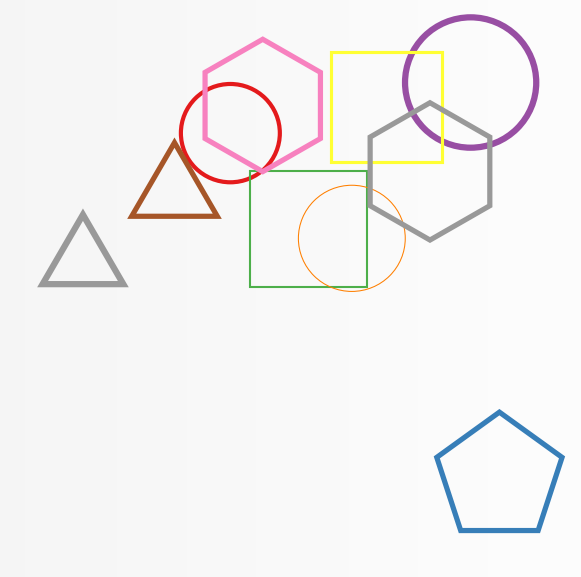[{"shape": "circle", "thickness": 2, "radius": 0.43, "center": [0.396, 0.769]}, {"shape": "pentagon", "thickness": 2.5, "radius": 0.57, "center": [0.859, 0.172]}, {"shape": "square", "thickness": 1, "radius": 0.5, "center": [0.531, 0.603]}, {"shape": "circle", "thickness": 3, "radius": 0.56, "center": [0.81, 0.856]}, {"shape": "circle", "thickness": 0.5, "radius": 0.46, "center": [0.605, 0.586]}, {"shape": "square", "thickness": 1.5, "radius": 0.48, "center": [0.665, 0.815]}, {"shape": "triangle", "thickness": 2.5, "radius": 0.43, "center": [0.3, 0.667]}, {"shape": "hexagon", "thickness": 2.5, "radius": 0.57, "center": [0.452, 0.817]}, {"shape": "triangle", "thickness": 3, "radius": 0.4, "center": [0.143, 0.547]}, {"shape": "hexagon", "thickness": 2.5, "radius": 0.59, "center": [0.74, 0.702]}]